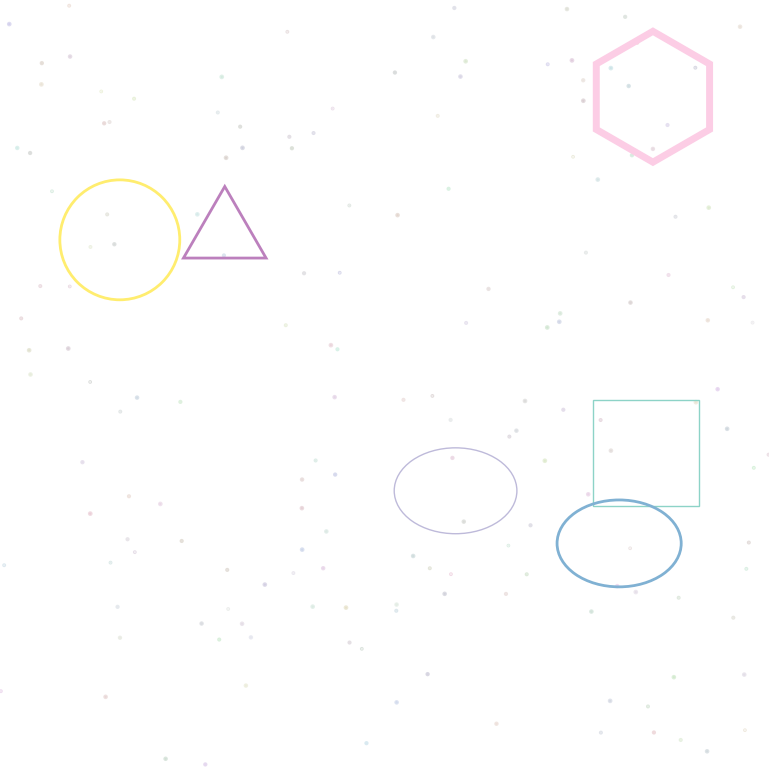[{"shape": "square", "thickness": 0.5, "radius": 0.34, "center": [0.839, 0.412]}, {"shape": "oval", "thickness": 0.5, "radius": 0.4, "center": [0.592, 0.363]}, {"shape": "oval", "thickness": 1, "radius": 0.4, "center": [0.804, 0.294]}, {"shape": "hexagon", "thickness": 2.5, "radius": 0.42, "center": [0.848, 0.874]}, {"shape": "triangle", "thickness": 1, "radius": 0.31, "center": [0.292, 0.696]}, {"shape": "circle", "thickness": 1, "radius": 0.39, "center": [0.156, 0.689]}]